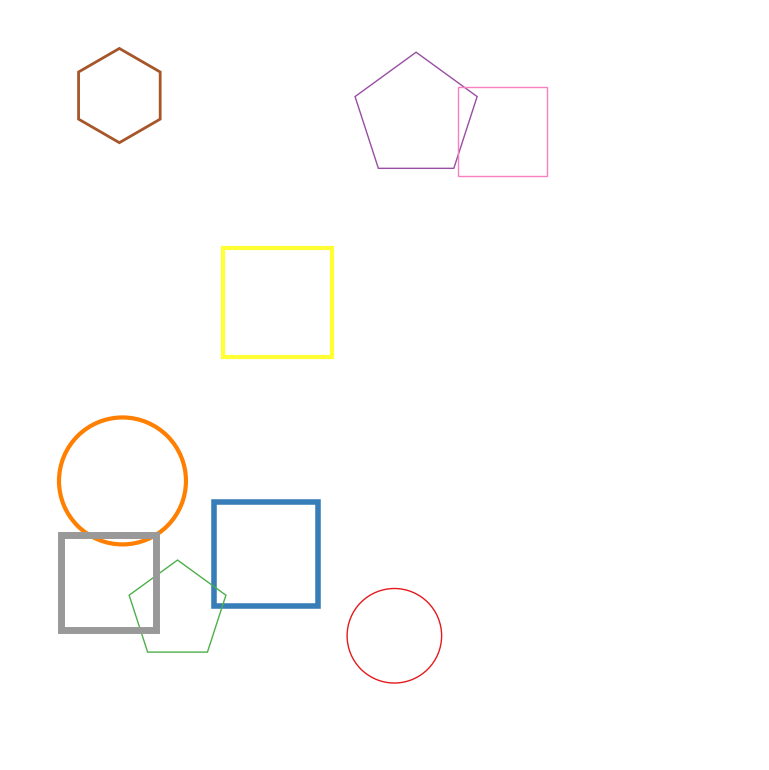[{"shape": "circle", "thickness": 0.5, "radius": 0.31, "center": [0.512, 0.174]}, {"shape": "square", "thickness": 2, "radius": 0.34, "center": [0.345, 0.28]}, {"shape": "pentagon", "thickness": 0.5, "radius": 0.33, "center": [0.231, 0.207]}, {"shape": "pentagon", "thickness": 0.5, "radius": 0.42, "center": [0.54, 0.849]}, {"shape": "circle", "thickness": 1.5, "radius": 0.41, "center": [0.159, 0.375]}, {"shape": "square", "thickness": 1.5, "radius": 0.35, "center": [0.36, 0.607]}, {"shape": "hexagon", "thickness": 1, "radius": 0.31, "center": [0.155, 0.876]}, {"shape": "square", "thickness": 0.5, "radius": 0.29, "center": [0.652, 0.829]}, {"shape": "square", "thickness": 2.5, "radius": 0.31, "center": [0.141, 0.244]}]